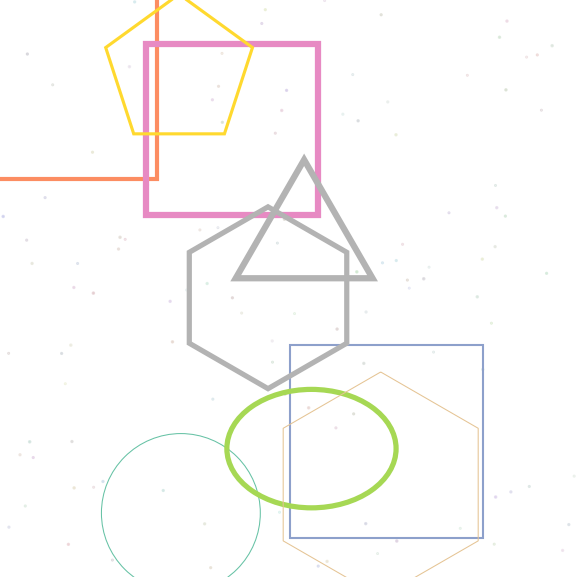[{"shape": "circle", "thickness": 0.5, "radius": 0.69, "center": [0.313, 0.111]}, {"shape": "square", "thickness": 2, "radius": 0.84, "center": [0.104, 0.856]}, {"shape": "square", "thickness": 1, "radius": 0.84, "center": [0.669, 0.235]}, {"shape": "square", "thickness": 3, "radius": 0.74, "center": [0.402, 0.775]}, {"shape": "oval", "thickness": 2.5, "radius": 0.73, "center": [0.539, 0.222]}, {"shape": "pentagon", "thickness": 1.5, "radius": 0.67, "center": [0.31, 0.875]}, {"shape": "hexagon", "thickness": 0.5, "radius": 0.97, "center": [0.659, 0.16]}, {"shape": "triangle", "thickness": 3, "radius": 0.68, "center": [0.527, 0.586]}, {"shape": "hexagon", "thickness": 2.5, "radius": 0.79, "center": [0.464, 0.484]}]